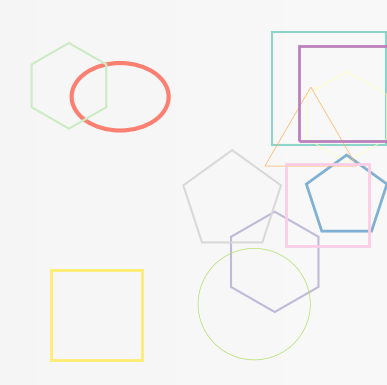[{"shape": "square", "thickness": 1.5, "radius": 0.73, "center": [0.849, 0.771]}, {"shape": "hexagon", "thickness": 0.5, "radius": 0.59, "center": [0.895, 0.697]}, {"shape": "hexagon", "thickness": 1.5, "radius": 0.65, "center": [0.709, 0.32]}, {"shape": "oval", "thickness": 3, "radius": 0.63, "center": [0.31, 0.749]}, {"shape": "pentagon", "thickness": 2, "radius": 0.55, "center": [0.895, 0.488]}, {"shape": "triangle", "thickness": 0.5, "radius": 0.68, "center": [0.802, 0.637]}, {"shape": "circle", "thickness": 0.5, "radius": 0.72, "center": [0.656, 0.21]}, {"shape": "square", "thickness": 2, "radius": 0.54, "center": [0.846, 0.468]}, {"shape": "pentagon", "thickness": 1.5, "radius": 0.66, "center": [0.599, 0.478]}, {"shape": "square", "thickness": 2, "radius": 0.62, "center": [0.896, 0.757]}, {"shape": "hexagon", "thickness": 1.5, "radius": 0.56, "center": [0.178, 0.777]}, {"shape": "square", "thickness": 2, "radius": 0.59, "center": [0.249, 0.181]}]